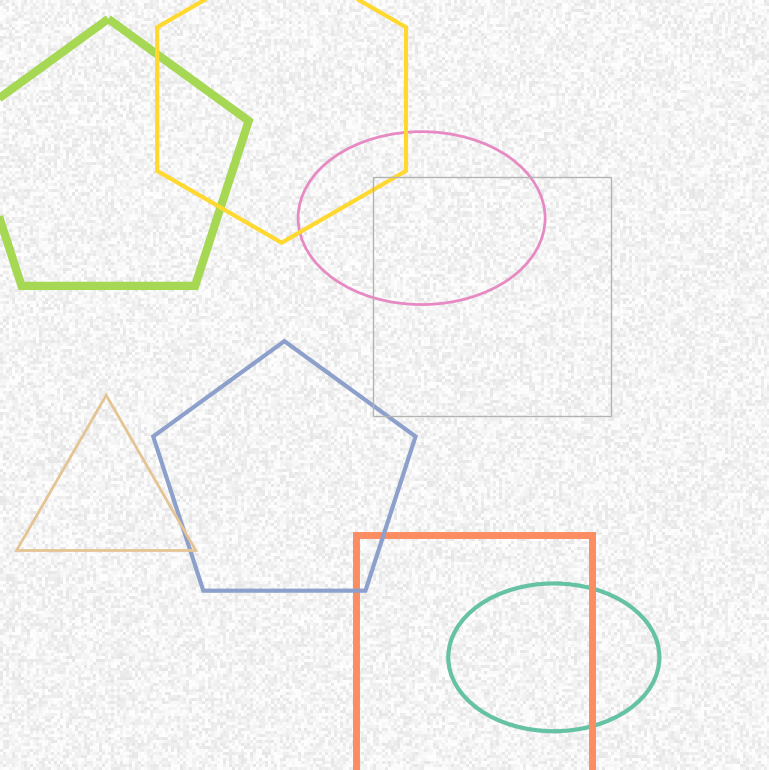[{"shape": "oval", "thickness": 1.5, "radius": 0.69, "center": [0.719, 0.146]}, {"shape": "square", "thickness": 2.5, "radius": 0.77, "center": [0.616, 0.151]}, {"shape": "pentagon", "thickness": 1.5, "radius": 0.9, "center": [0.369, 0.378]}, {"shape": "oval", "thickness": 1, "radius": 0.8, "center": [0.548, 0.717]}, {"shape": "pentagon", "thickness": 3, "radius": 0.96, "center": [0.141, 0.784]}, {"shape": "hexagon", "thickness": 1.5, "radius": 0.93, "center": [0.366, 0.871]}, {"shape": "triangle", "thickness": 1, "radius": 0.67, "center": [0.138, 0.352]}, {"shape": "square", "thickness": 0.5, "radius": 0.77, "center": [0.639, 0.615]}]